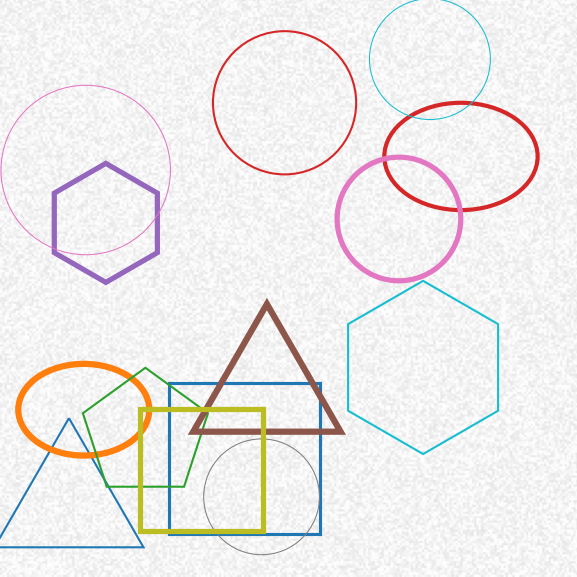[{"shape": "triangle", "thickness": 1, "radius": 0.75, "center": [0.119, 0.126]}, {"shape": "square", "thickness": 1.5, "radius": 0.65, "center": [0.423, 0.206]}, {"shape": "oval", "thickness": 3, "radius": 0.57, "center": [0.145, 0.29]}, {"shape": "pentagon", "thickness": 1, "radius": 0.57, "center": [0.252, 0.248]}, {"shape": "oval", "thickness": 2, "radius": 0.66, "center": [0.798, 0.728]}, {"shape": "circle", "thickness": 1, "radius": 0.62, "center": [0.493, 0.821]}, {"shape": "hexagon", "thickness": 2.5, "radius": 0.52, "center": [0.183, 0.613]}, {"shape": "triangle", "thickness": 3, "radius": 0.74, "center": [0.462, 0.325]}, {"shape": "circle", "thickness": 2.5, "radius": 0.54, "center": [0.691, 0.62]}, {"shape": "circle", "thickness": 0.5, "radius": 0.73, "center": [0.148, 0.705]}, {"shape": "circle", "thickness": 0.5, "radius": 0.5, "center": [0.453, 0.139]}, {"shape": "square", "thickness": 2.5, "radius": 0.53, "center": [0.349, 0.185]}, {"shape": "hexagon", "thickness": 1, "radius": 0.75, "center": [0.733, 0.363]}, {"shape": "circle", "thickness": 0.5, "radius": 0.52, "center": [0.744, 0.897]}]